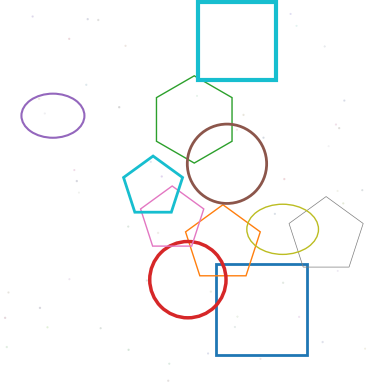[{"shape": "square", "thickness": 2, "radius": 0.59, "center": [0.679, 0.197]}, {"shape": "pentagon", "thickness": 1, "radius": 0.51, "center": [0.579, 0.366]}, {"shape": "hexagon", "thickness": 1, "radius": 0.57, "center": [0.505, 0.69]}, {"shape": "circle", "thickness": 2.5, "radius": 0.5, "center": [0.488, 0.274]}, {"shape": "oval", "thickness": 1.5, "radius": 0.41, "center": [0.137, 0.699]}, {"shape": "circle", "thickness": 2, "radius": 0.52, "center": [0.59, 0.575]}, {"shape": "pentagon", "thickness": 1, "radius": 0.43, "center": [0.447, 0.431]}, {"shape": "pentagon", "thickness": 0.5, "radius": 0.51, "center": [0.847, 0.388]}, {"shape": "oval", "thickness": 1, "radius": 0.47, "center": [0.734, 0.404]}, {"shape": "square", "thickness": 3, "radius": 0.51, "center": [0.615, 0.893]}, {"shape": "pentagon", "thickness": 2, "radius": 0.4, "center": [0.398, 0.514]}]